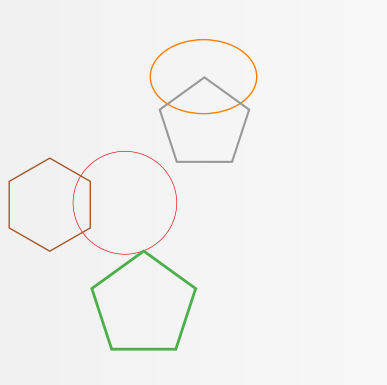[{"shape": "circle", "thickness": 0.5, "radius": 0.67, "center": [0.322, 0.473]}, {"shape": "pentagon", "thickness": 2, "radius": 0.7, "center": [0.371, 0.207]}, {"shape": "oval", "thickness": 1, "radius": 0.69, "center": [0.525, 0.801]}, {"shape": "hexagon", "thickness": 1, "radius": 0.6, "center": [0.128, 0.468]}, {"shape": "pentagon", "thickness": 1.5, "radius": 0.61, "center": [0.528, 0.678]}]